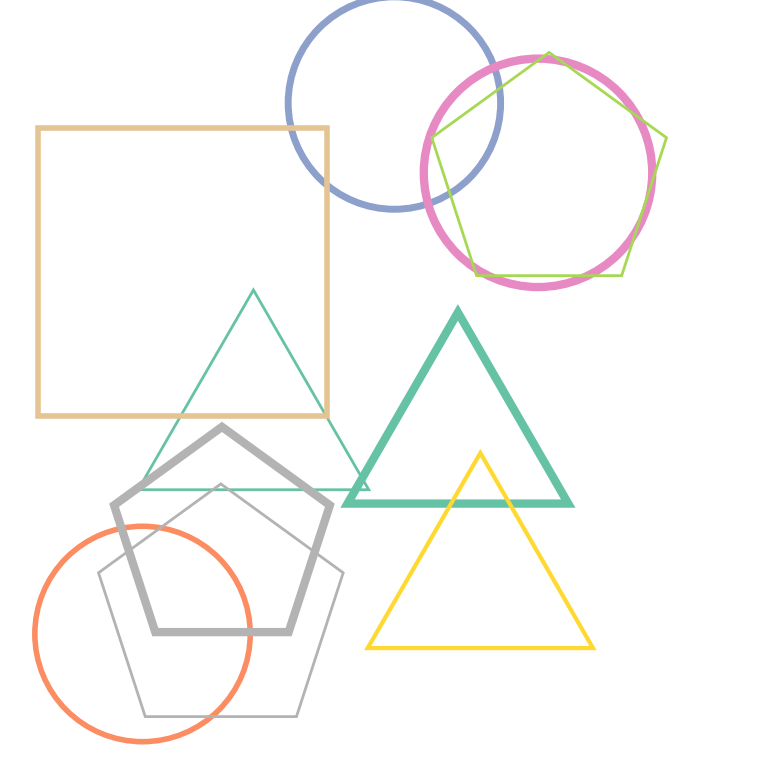[{"shape": "triangle", "thickness": 3, "radius": 0.83, "center": [0.595, 0.429]}, {"shape": "triangle", "thickness": 1, "radius": 0.86, "center": [0.329, 0.45]}, {"shape": "circle", "thickness": 2, "radius": 0.7, "center": [0.185, 0.177]}, {"shape": "circle", "thickness": 2.5, "radius": 0.69, "center": [0.512, 0.866]}, {"shape": "circle", "thickness": 3, "radius": 0.74, "center": [0.699, 0.776]}, {"shape": "pentagon", "thickness": 1, "radius": 0.8, "center": [0.713, 0.772]}, {"shape": "triangle", "thickness": 1.5, "radius": 0.84, "center": [0.624, 0.243]}, {"shape": "square", "thickness": 2, "radius": 0.94, "center": [0.237, 0.647]}, {"shape": "pentagon", "thickness": 1, "radius": 0.84, "center": [0.287, 0.204]}, {"shape": "pentagon", "thickness": 3, "radius": 0.74, "center": [0.288, 0.298]}]